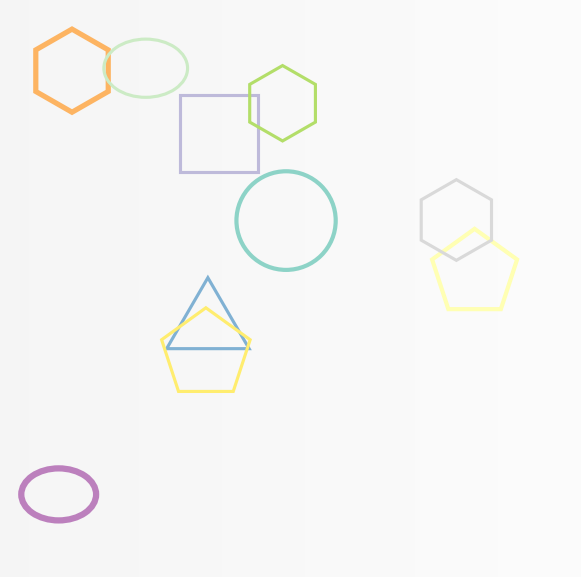[{"shape": "circle", "thickness": 2, "radius": 0.43, "center": [0.492, 0.617]}, {"shape": "pentagon", "thickness": 2, "radius": 0.38, "center": [0.817, 0.526]}, {"shape": "square", "thickness": 1.5, "radius": 0.33, "center": [0.377, 0.768]}, {"shape": "triangle", "thickness": 1.5, "radius": 0.41, "center": [0.358, 0.436]}, {"shape": "hexagon", "thickness": 2.5, "radius": 0.36, "center": [0.124, 0.877]}, {"shape": "hexagon", "thickness": 1.5, "radius": 0.33, "center": [0.486, 0.82]}, {"shape": "hexagon", "thickness": 1.5, "radius": 0.35, "center": [0.785, 0.618]}, {"shape": "oval", "thickness": 3, "radius": 0.32, "center": [0.101, 0.143]}, {"shape": "oval", "thickness": 1.5, "radius": 0.36, "center": [0.251, 0.881]}, {"shape": "pentagon", "thickness": 1.5, "radius": 0.4, "center": [0.354, 0.386]}]